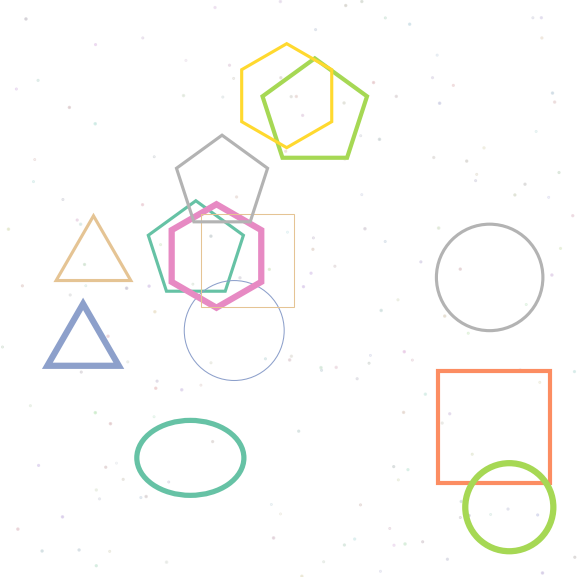[{"shape": "oval", "thickness": 2.5, "radius": 0.46, "center": [0.33, 0.206]}, {"shape": "pentagon", "thickness": 1.5, "radius": 0.43, "center": [0.339, 0.565]}, {"shape": "square", "thickness": 2, "radius": 0.48, "center": [0.856, 0.259]}, {"shape": "triangle", "thickness": 3, "radius": 0.36, "center": [0.144, 0.401]}, {"shape": "circle", "thickness": 0.5, "radius": 0.43, "center": [0.406, 0.427]}, {"shape": "hexagon", "thickness": 3, "radius": 0.45, "center": [0.375, 0.556]}, {"shape": "pentagon", "thickness": 2, "radius": 0.48, "center": [0.545, 0.803]}, {"shape": "circle", "thickness": 3, "radius": 0.38, "center": [0.882, 0.121]}, {"shape": "hexagon", "thickness": 1.5, "radius": 0.45, "center": [0.496, 0.833]}, {"shape": "triangle", "thickness": 1.5, "radius": 0.37, "center": [0.162, 0.551]}, {"shape": "square", "thickness": 0.5, "radius": 0.4, "center": [0.428, 0.548]}, {"shape": "pentagon", "thickness": 1.5, "radius": 0.41, "center": [0.384, 0.682]}, {"shape": "circle", "thickness": 1.5, "radius": 0.46, "center": [0.848, 0.519]}]